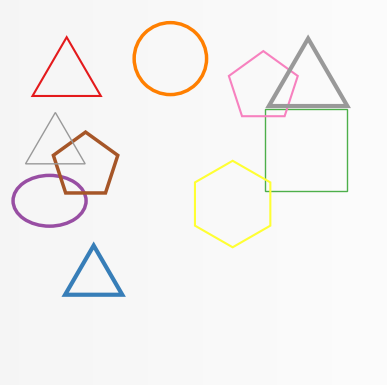[{"shape": "triangle", "thickness": 1.5, "radius": 0.51, "center": [0.172, 0.802]}, {"shape": "triangle", "thickness": 3, "radius": 0.43, "center": [0.242, 0.277]}, {"shape": "square", "thickness": 1, "radius": 0.53, "center": [0.789, 0.61]}, {"shape": "oval", "thickness": 2.5, "radius": 0.47, "center": [0.128, 0.479]}, {"shape": "circle", "thickness": 2.5, "radius": 0.47, "center": [0.44, 0.848]}, {"shape": "hexagon", "thickness": 1.5, "radius": 0.56, "center": [0.6, 0.47]}, {"shape": "pentagon", "thickness": 2.5, "radius": 0.44, "center": [0.221, 0.569]}, {"shape": "pentagon", "thickness": 1.5, "radius": 0.47, "center": [0.68, 0.774]}, {"shape": "triangle", "thickness": 1, "radius": 0.44, "center": [0.143, 0.619]}, {"shape": "triangle", "thickness": 3, "radius": 0.58, "center": [0.795, 0.783]}]